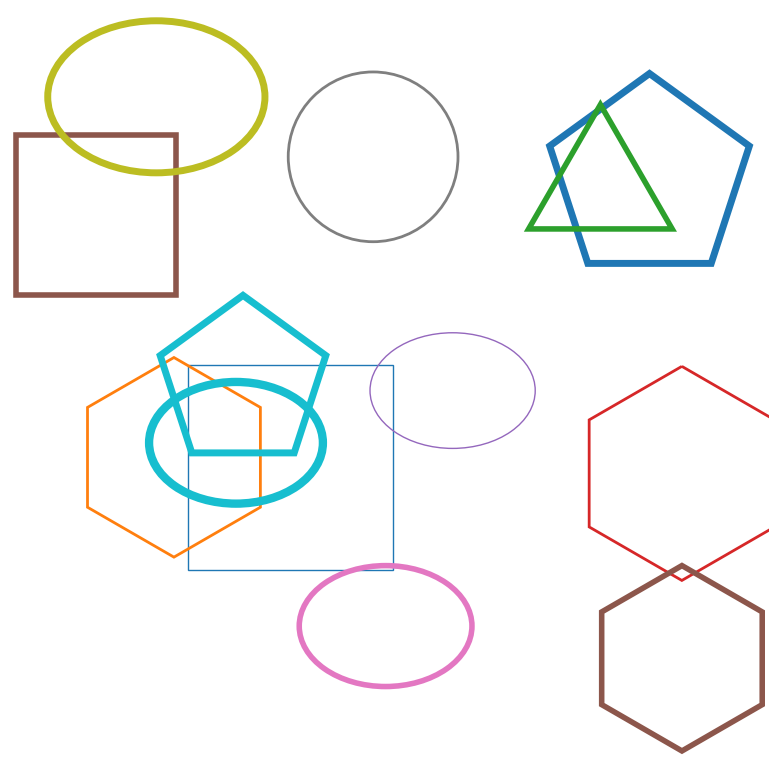[{"shape": "square", "thickness": 0.5, "radius": 0.66, "center": [0.377, 0.392]}, {"shape": "pentagon", "thickness": 2.5, "radius": 0.68, "center": [0.844, 0.768]}, {"shape": "hexagon", "thickness": 1, "radius": 0.65, "center": [0.226, 0.406]}, {"shape": "triangle", "thickness": 2, "radius": 0.54, "center": [0.78, 0.756]}, {"shape": "hexagon", "thickness": 1, "radius": 0.7, "center": [0.886, 0.385]}, {"shape": "oval", "thickness": 0.5, "radius": 0.54, "center": [0.588, 0.493]}, {"shape": "hexagon", "thickness": 2, "radius": 0.6, "center": [0.886, 0.145]}, {"shape": "square", "thickness": 2, "radius": 0.52, "center": [0.124, 0.721]}, {"shape": "oval", "thickness": 2, "radius": 0.56, "center": [0.501, 0.187]}, {"shape": "circle", "thickness": 1, "radius": 0.55, "center": [0.485, 0.796]}, {"shape": "oval", "thickness": 2.5, "radius": 0.71, "center": [0.203, 0.874]}, {"shape": "oval", "thickness": 3, "radius": 0.56, "center": [0.306, 0.425]}, {"shape": "pentagon", "thickness": 2.5, "radius": 0.57, "center": [0.316, 0.503]}]